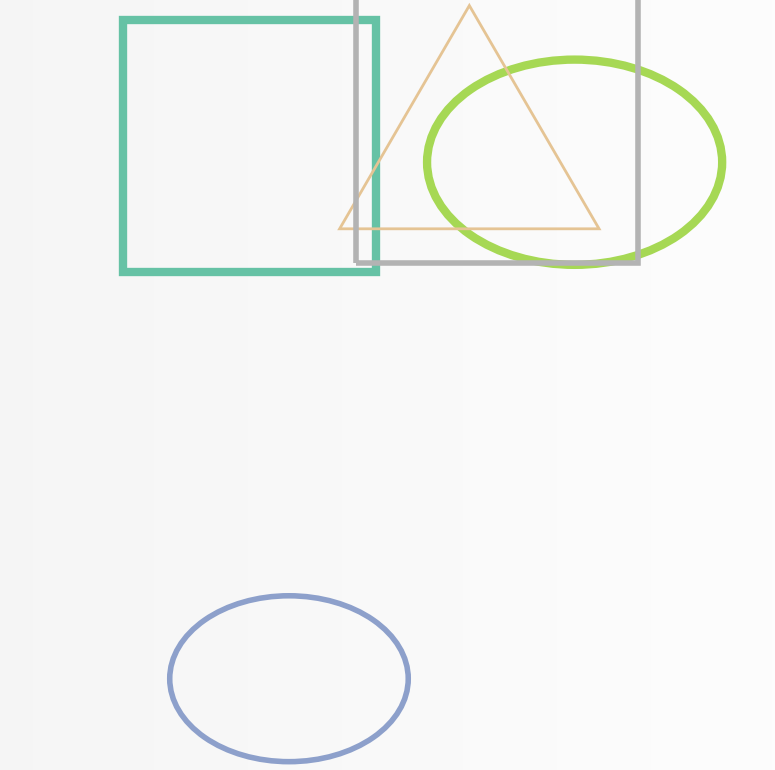[{"shape": "square", "thickness": 3, "radius": 0.82, "center": [0.322, 0.811]}, {"shape": "oval", "thickness": 2, "radius": 0.77, "center": [0.373, 0.119]}, {"shape": "oval", "thickness": 3, "radius": 0.95, "center": [0.741, 0.789]}, {"shape": "triangle", "thickness": 1, "radius": 0.97, "center": [0.606, 0.799]}, {"shape": "square", "thickness": 2, "radius": 0.91, "center": [0.641, 0.84]}]